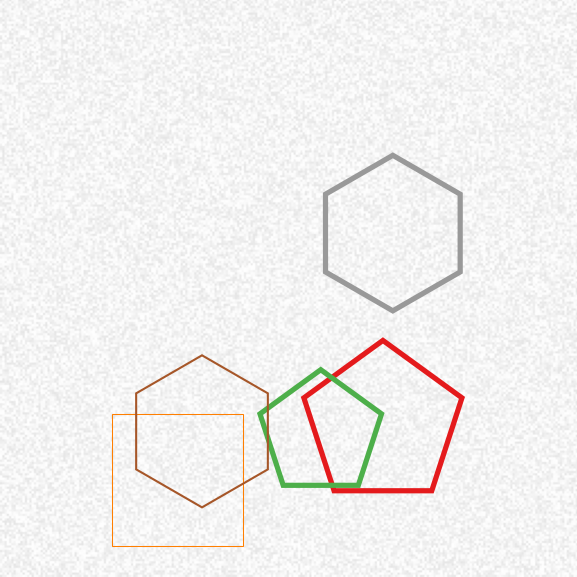[{"shape": "pentagon", "thickness": 2.5, "radius": 0.72, "center": [0.663, 0.266]}, {"shape": "pentagon", "thickness": 2.5, "radius": 0.55, "center": [0.555, 0.248]}, {"shape": "square", "thickness": 0.5, "radius": 0.57, "center": [0.307, 0.168]}, {"shape": "hexagon", "thickness": 1, "radius": 0.66, "center": [0.35, 0.252]}, {"shape": "hexagon", "thickness": 2.5, "radius": 0.67, "center": [0.68, 0.596]}]